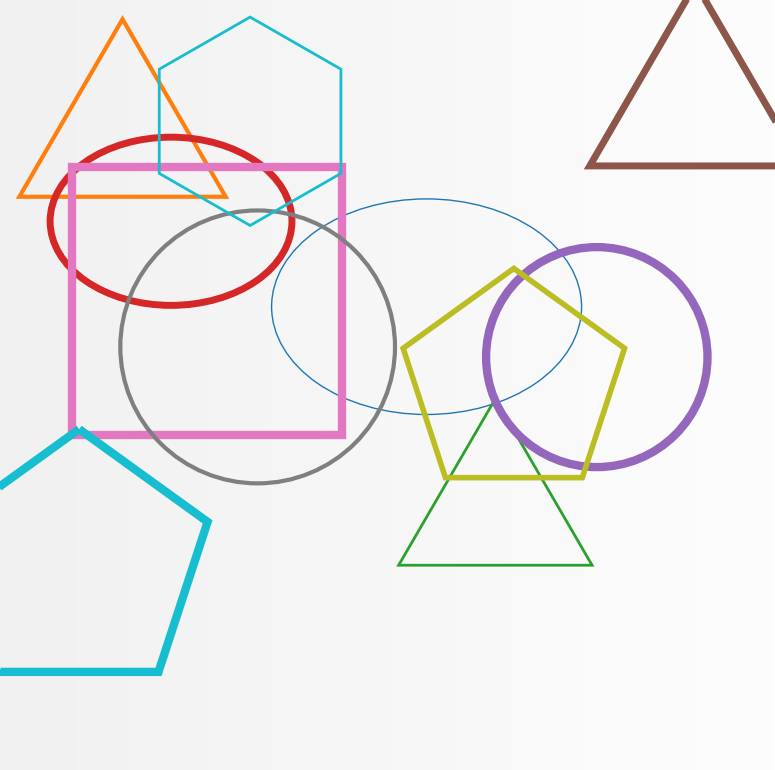[{"shape": "oval", "thickness": 0.5, "radius": 1.0, "center": [0.55, 0.602]}, {"shape": "triangle", "thickness": 1.5, "radius": 0.77, "center": [0.158, 0.821]}, {"shape": "triangle", "thickness": 1, "radius": 0.72, "center": [0.639, 0.338]}, {"shape": "oval", "thickness": 2.5, "radius": 0.78, "center": [0.221, 0.713]}, {"shape": "circle", "thickness": 3, "radius": 0.71, "center": [0.77, 0.536]}, {"shape": "triangle", "thickness": 2.5, "radius": 0.79, "center": [0.898, 0.863]}, {"shape": "square", "thickness": 3, "radius": 0.87, "center": [0.267, 0.609]}, {"shape": "circle", "thickness": 1.5, "radius": 0.89, "center": [0.332, 0.549]}, {"shape": "pentagon", "thickness": 2, "radius": 0.75, "center": [0.663, 0.501]}, {"shape": "hexagon", "thickness": 1, "radius": 0.68, "center": [0.323, 0.842]}, {"shape": "pentagon", "thickness": 3, "radius": 0.87, "center": [0.102, 0.268]}]